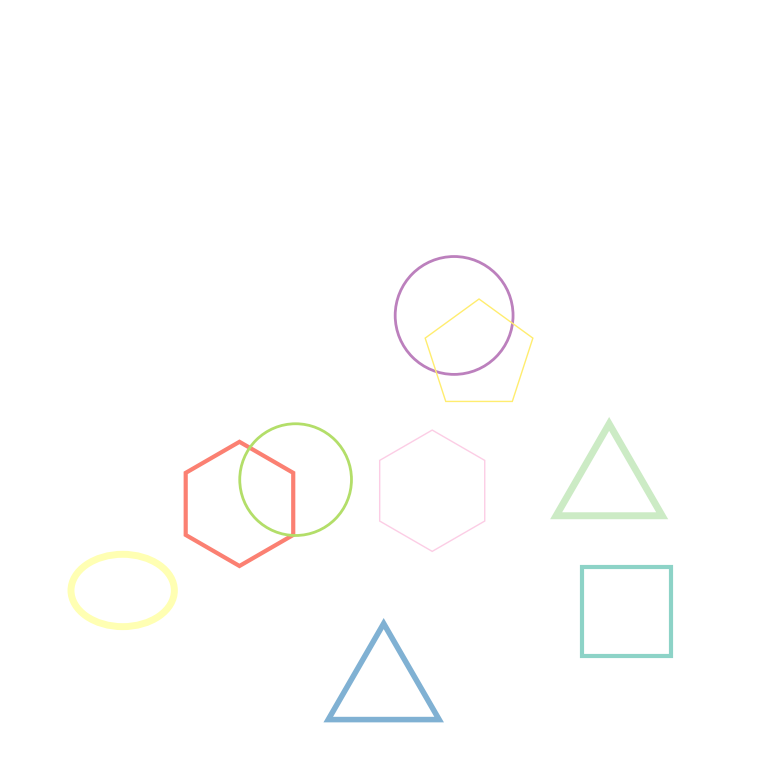[{"shape": "square", "thickness": 1.5, "radius": 0.29, "center": [0.814, 0.206]}, {"shape": "oval", "thickness": 2.5, "radius": 0.34, "center": [0.159, 0.233]}, {"shape": "hexagon", "thickness": 1.5, "radius": 0.4, "center": [0.311, 0.346]}, {"shape": "triangle", "thickness": 2, "radius": 0.42, "center": [0.498, 0.107]}, {"shape": "circle", "thickness": 1, "radius": 0.36, "center": [0.384, 0.377]}, {"shape": "hexagon", "thickness": 0.5, "radius": 0.39, "center": [0.561, 0.363]}, {"shape": "circle", "thickness": 1, "radius": 0.38, "center": [0.59, 0.59]}, {"shape": "triangle", "thickness": 2.5, "radius": 0.4, "center": [0.791, 0.37]}, {"shape": "pentagon", "thickness": 0.5, "radius": 0.37, "center": [0.622, 0.538]}]